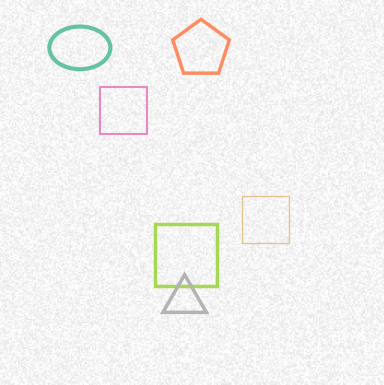[{"shape": "oval", "thickness": 3, "radius": 0.4, "center": [0.207, 0.876]}, {"shape": "pentagon", "thickness": 2.5, "radius": 0.39, "center": [0.522, 0.872]}, {"shape": "square", "thickness": 1.5, "radius": 0.3, "center": [0.321, 0.713]}, {"shape": "square", "thickness": 2.5, "radius": 0.4, "center": [0.484, 0.338]}, {"shape": "square", "thickness": 1, "radius": 0.3, "center": [0.69, 0.429]}, {"shape": "triangle", "thickness": 2.5, "radius": 0.33, "center": [0.48, 0.221]}]